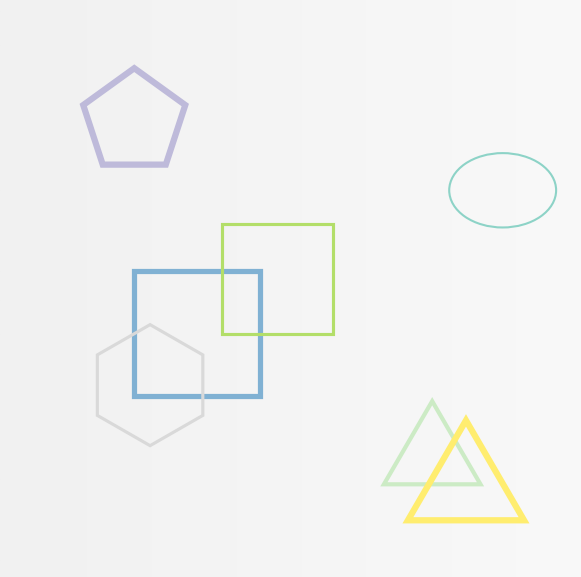[{"shape": "oval", "thickness": 1, "radius": 0.46, "center": [0.865, 0.67]}, {"shape": "pentagon", "thickness": 3, "radius": 0.46, "center": [0.231, 0.789]}, {"shape": "square", "thickness": 2.5, "radius": 0.54, "center": [0.339, 0.421]}, {"shape": "square", "thickness": 1.5, "radius": 0.48, "center": [0.477, 0.516]}, {"shape": "hexagon", "thickness": 1.5, "radius": 0.52, "center": [0.258, 0.332]}, {"shape": "triangle", "thickness": 2, "radius": 0.48, "center": [0.744, 0.208]}, {"shape": "triangle", "thickness": 3, "radius": 0.58, "center": [0.802, 0.156]}]